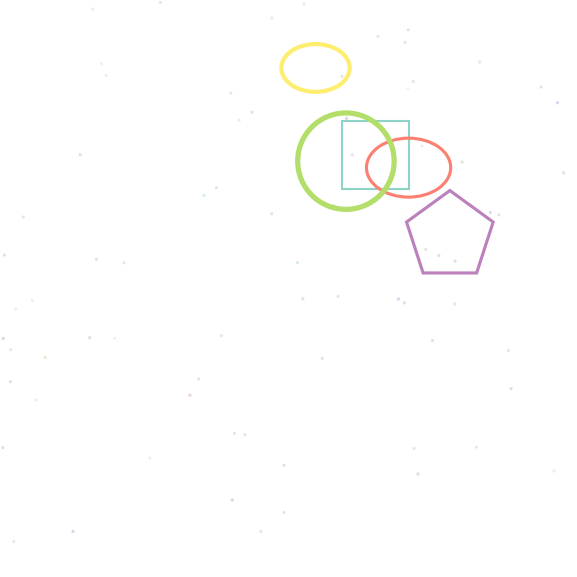[{"shape": "square", "thickness": 1, "radius": 0.29, "center": [0.65, 0.731]}, {"shape": "oval", "thickness": 1.5, "radius": 0.36, "center": [0.708, 0.709]}, {"shape": "circle", "thickness": 2.5, "radius": 0.42, "center": [0.599, 0.72]}, {"shape": "pentagon", "thickness": 1.5, "radius": 0.39, "center": [0.779, 0.59]}, {"shape": "oval", "thickness": 2, "radius": 0.3, "center": [0.546, 0.881]}]